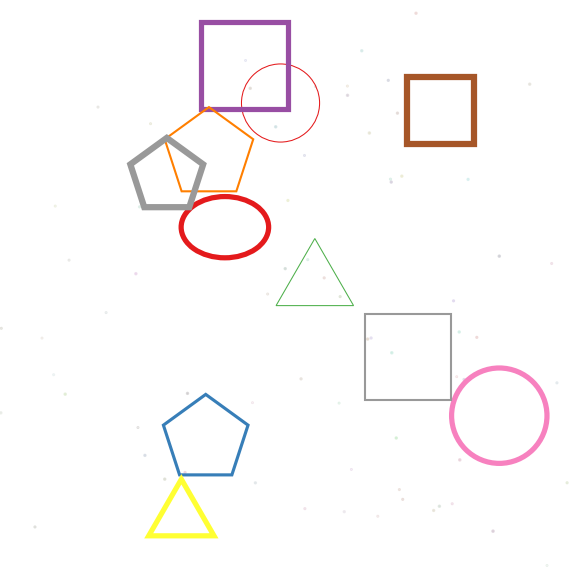[{"shape": "circle", "thickness": 0.5, "radius": 0.34, "center": [0.486, 0.821]}, {"shape": "oval", "thickness": 2.5, "radius": 0.38, "center": [0.389, 0.606]}, {"shape": "pentagon", "thickness": 1.5, "radius": 0.39, "center": [0.356, 0.239]}, {"shape": "triangle", "thickness": 0.5, "radius": 0.39, "center": [0.545, 0.509]}, {"shape": "square", "thickness": 2.5, "radius": 0.38, "center": [0.424, 0.886]}, {"shape": "pentagon", "thickness": 1, "radius": 0.4, "center": [0.362, 0.733]}, {"shape": "triangle", "thickness": 2.5, "radius": 0.33, "center": [0.314, 0.104]}, {"shape": "square", "thickness": 3, "radius": 0.29, "center": [0.762, 0.808]}, {"shape": "circle", "thickness": 2.5, "radius": 0.41, "center": [0.865, 0.279]}, {"shape": "pentagon", "thickness": 3, "radius": 0.33, "center": [0.289, 0.694]}, {"shape": "square", "thickness": 1, "radius": 0.37, "center": [0.707, 0.381]}]